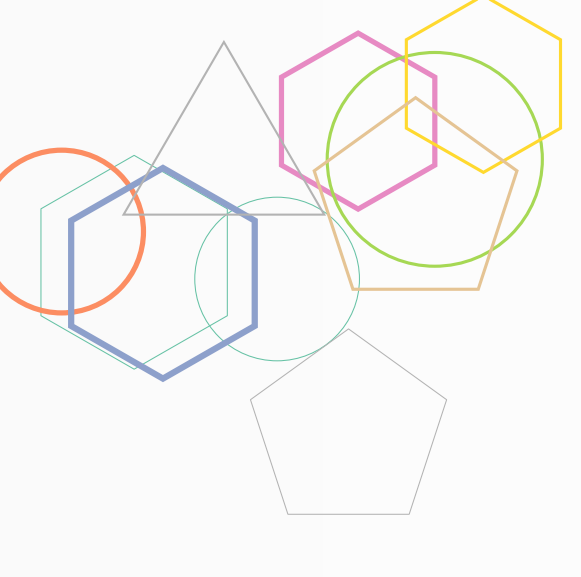[{"shape": "circle", "thickness": 0.5, "radius": 0.71, "center": [0.477, 0.516]}, {"shape": "hexagon", "thickness": 0.5, "radius": 0.93, "center": [0.231, 0.545]}, {"shape": "circle", "thickness": 2.5, "radius": 0.7, "center": [0.106, 0.598]}, {"shape": "hexagon", "thickness": 3, "radius": 0.91, "center": [0.28, 0.526]}, {"shape": "hexagon", "thickness": 2.5, "radius": 0.76, "center": [0.616, 0.789]}, {"shape": "circle", "thickness": 1.5, "radius": 0.93, "center": [0.748, 0.723]}, {"shape": "hexagon", "thickness": 1.5, "radius": 0.77, "center": [0.832, 0.854]}, {"shape": "pentagon", "thickness": 1.5, "radius": 0.92, "center": [0.715, 0.647]}, {"shape": "triangle", "thickness": 1, "radius": 1.0, "center": [0.385, 0.727]}, {"shape": "pentagon", "thickness": 0.5, "radius": 0.89, "center": [0.6, 0.252]}]